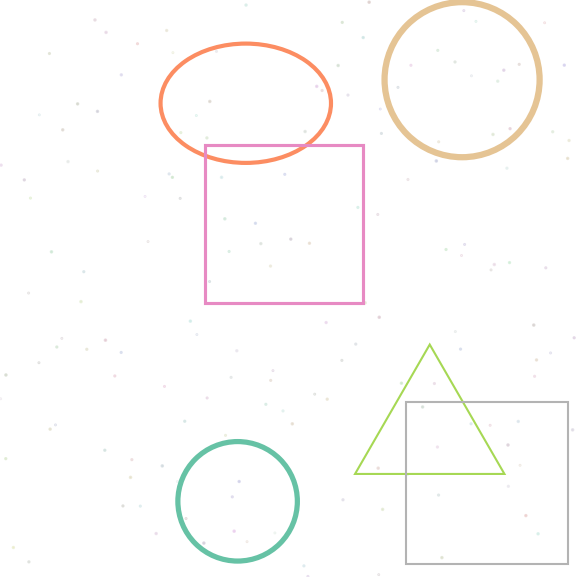[{"shape": "circle", "thickness": 2.5, "radius": 0.52, "center": [0.411, 0.131]}, {"shape": "oval", "thickness": 2, "radius": 0.74, "center": [0.426, 0.82]}, {"shape": "square", "thickness": 1.5, "radius": 0.69, "center": [0.491, 0.612]}, {"shape": "triangle", "thickness": 1, "radius": 0.75, "center": [0.744, 0.253]}, {"shape": "circle", "thickness": 3, "radius": 0.67, "center": [0.8, 0.861]}, {"shape": "square", "thickness": 1, "radius": 0.7, "center": [0.843, 0.163]}]